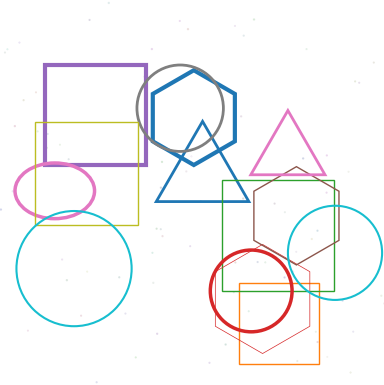[{"shape": "hexagon", "thickness": 3, "radius": 0.62, "center": [0.503, 0.694]}, {"shape": "triangle", "thickness": 2, "radius": 0.69, "center": [0.526, 0.546]}, {"shape": "square", "thickness": 1, "radius": 0.52, "center": [0.725, 0.16]}, {"shape": "square", "thickness": 1, "radius": 0.72, "center": [0.722, 0.387]}, {"shape": "circle", "thickness": 2.5, "radius": 0.53, "center": [0.652, 0.244]}, {"shape": "hexagon", "thickness": 0.5, "radius": 0.71, "center": [0.682, 0.223]}, {"shape": "square", "thickness": 3, "radius": 0.65, "center": [0.248, 0.701]}, {"shape": "hexagon", "thickness": 1, "radius": 0.64, "center": [0.77, 0.439]}, {"shape": "oval", "thickness": 2.5, "radius": 0.52, "center": [0.142, 0.504]}, {"shape": "triangle", "thickness": 2, "radius": 0.56, "center": [0.748, 0.602]}, {"shape": "circle", "thickness": 2, "radius": 0.56, "center": [0.468, 0.719]}, {"shape": "square", "thickness": 1, "radius": 0.67, "center": [0.224, 0.55]}, {"shape": "circle", "thickness": 1.5, "radius": 0.75, "center": [0.192, 0.302]}, {"shape": "circle", "thickness": 1.5, "radius": 0.61, "center": [0.87, 0.343]}]